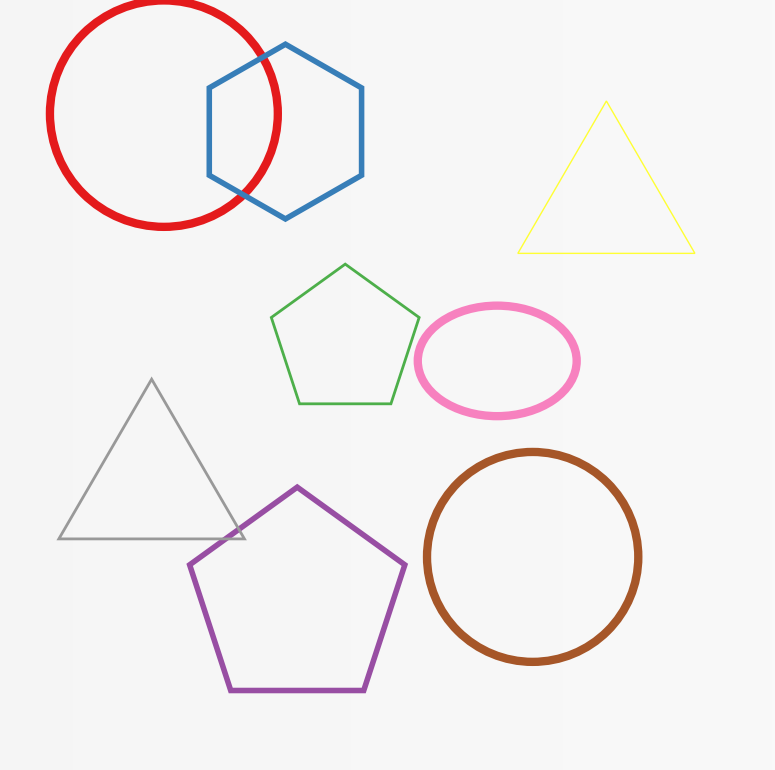[{"shape": "circle", "thickness": 3, "radius": 0.74, "center": [0.211, 0.852]}, {"shape": "hexagon", "thickness": 2, "radius": 0.57, "center": [0.368, 0.829]}, {"shape": "pentagon", "thickness": 1, "radius": 0.5, "center": [0.445, 0.557]}, {"shape": "pentagon", "thickness": 2, "radius": 0.73, "center": [0.384, 0.221]}, {"shape": "triangle", "thickness": 0.5, "radius": 0.66, "center": [0.782, 0.737]}, {"shape": "circle", "thickness": 3, "radius": 0.68, "center": [0.687, 0.277]}, {"shape": "oval", "thickness": 3, "radius": 0.51, "center": [0.642, 0.531]}, {"shape": "triangle", "thickness": 1, "radius": 0.69, "center": [0.196, 0.369]}]